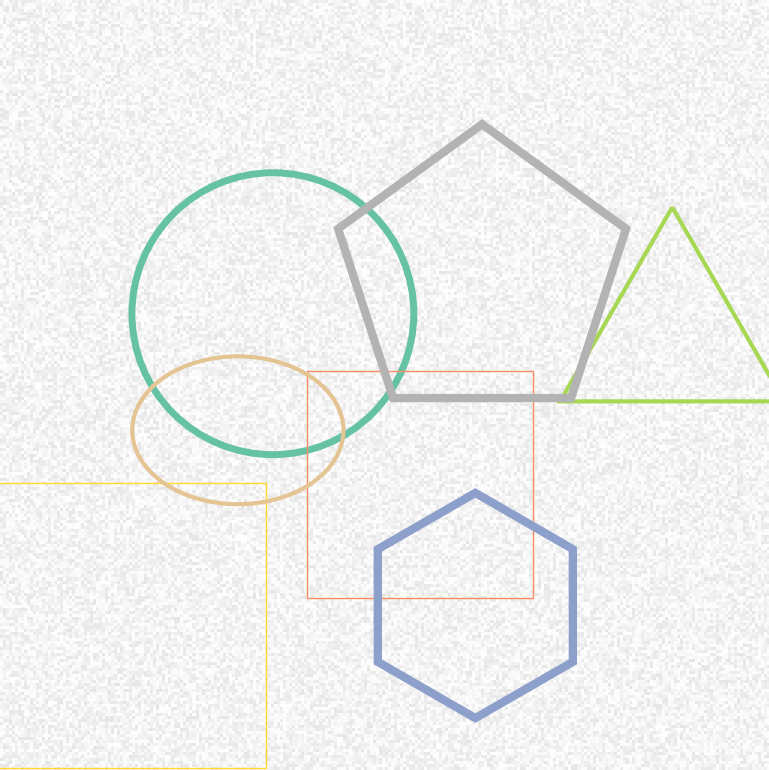[{"shape": "circle", "thickness": 2.5, "radius": 0.92, "center": [0.354, 0.593]}, {"shape": "square", "thickness": 0.5, "radius": 0.74, "center": [0.545, 0.371]}, {"shape": "hexagon", "thickness": 3, "radius": 0.73, "center": [0.617, 0.214]}, {"shape": "triangle", "thickness": 1.5, "radius": 0.84, "center": [0.873, 0.563]}, {"shape": "square", "thickness": 0.5, "radius": 0.93, "center": [0.16, 0.188]}, {"shape": "oval", "thickness": 1.5, "radius": 0.69, "center": [0.309, 0.441]}, {"shape": "pentagon", "thickness": 3, "radius": 0.98, "center": [0.626, 0.642]}]